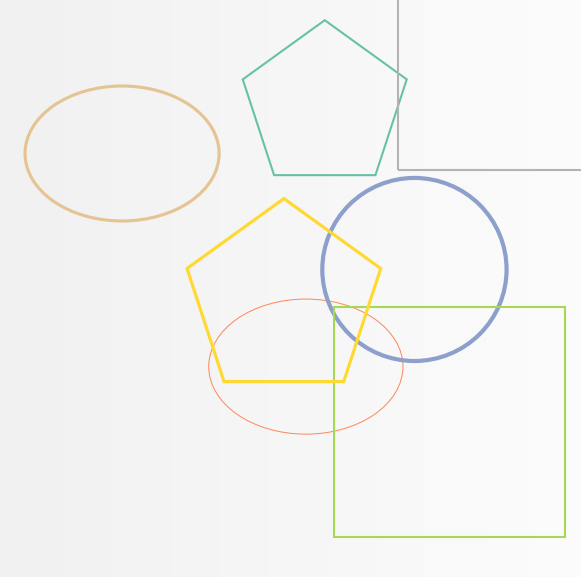[{"shape": "pentagon", "thickness": 1, "radius": 0.74, "center": [0.559, 0.816]}, {"shape": "oval", "thickness": 0.5, "radius": 0.84, "center": [0.526, 0.364]}, {"shape": "circle", "thickness": 2, "radius": 0.79, "center": [0.713, 0.533]}, {"shape": "square", "thickness": 1, "radius": 1.0, "center": [0.774, 0.269]}, {"shape": "pentagon", "thickness": 1.5, "radius": 0.88, "center": [0.488, 0.48]}, {"shape": "oval", "thickness": 1.5, "radius": 0.83, "center": [0.21, 0.733]}, {"shape": "square", "thickness": 1, "radius": 0.91, "center": [0.868, 0.888]}]